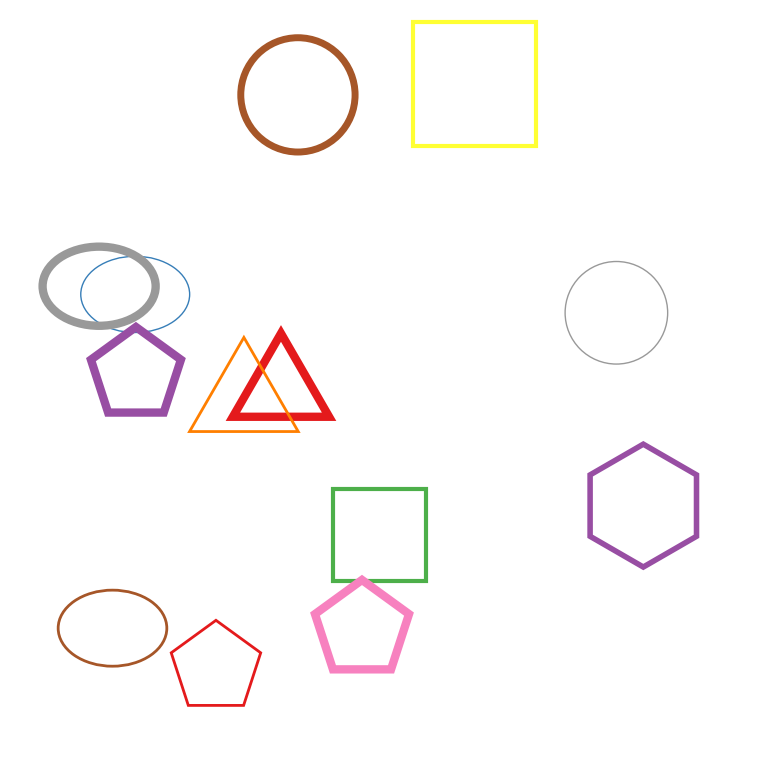[{"shape": "pentagon", "thickness": 1, "radius": 0.31, "center": [0.28, 0.133]}, {"shape": "triangle", "thickness": 3, "radius": 0.36, "center": [0.365, 0.495]}, {"shape": "oval", "thickness": 0.5, "radius": 0.35, "center": [0.176, 0.618]}, {"shape": "square", "thickness": 1.5, "radius": 0.3, "center": [0.493, 0.305]}, {"shape": "pentagon", "thickness": 3, "radius": 0.31, "center": [0.177, 0.514]}, {"shape": "hexagon", "thickness": 2, "radius": 0.4, "center": [0.835, 0.343]}, {"shape": "triangle", "thickness": 1, "radius": 0.41, "center": [0.317, 0.48]}, {"shape": "square", "thickness": 1.5, "radius": 0.4, "center": [0.616, 0.891]}, {"shape": "oval", "thickness": 1, "radius": 0.35, "center": [0.146, 0.184]}, {"shape": "circle", "thickness": 2.5, "radius": 0.37, "center": [0.387, 0.877]}, {"shape": "pentagon", "thickness": 3, "radius": 0.32, "center": [0.47, 0.183]}, {"shape": "circle", "thickness": 0.5, "radius": 0.33, "center": [0.801, 0.594]}, {"shape": "oval", "thickness": 3, "radius": 0.37, "center": [0.129, 0.628]}]